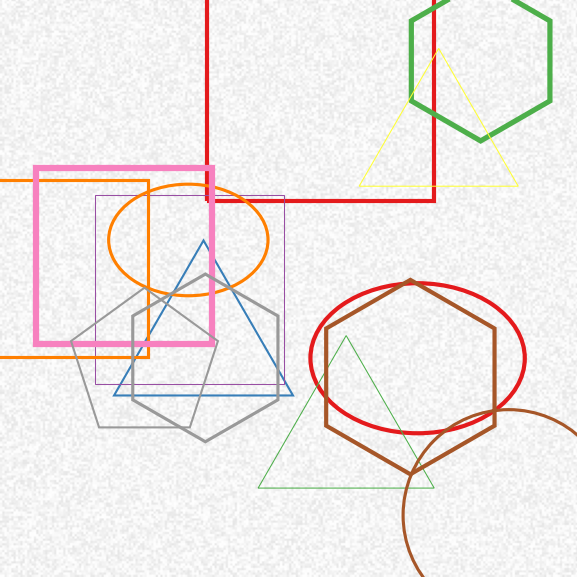[{"shape": "oval", "thickness": 2, "radius": 0.93, "center": [0.723, 0.379]}, {"shape": "square", "thickness": 2, "radius": 0.98, "center": [0.555, 0.847]}, {"shape": "triangle", "thickness": 1, "radius": 0.89, "center": [0.352, 0.404]}, {"shape": "hexagon", "thickness": 2.5, "radius": 0.69, "center": [0.832, 0.894]}, {"shape": "triangle", "thickness": 0.5, "radius": 0.88, "center": [0.599, 0.242]}, {"shape": "square", "thickness": 0.5, "radius": 0.82, "center": [0.328, 0.497]}, {"shape": "square", "thickness": 1.5, "radius": 0.76, "center": [0.103, 0.534]}, {"shape": "oval", "thickness": 1.5, "radius": 0.69, "center": [0.326, 0.584]}, {"shape": "triangle", "thickness": 0.5, "radius": 0.8, "center": [0.76, 0.756]}, {"shape": "hexagon", "thickness": 2, "radius": 0.84, "center": [0.711, 0.346]}, {"shape": "circle", "thickness": 1.5, "radius": 0.91, "center": [0.881, 0.107]}, {"shape": "square", "thickness": 3, "radius": 0.76, "center": [0.214, 0.556]}, {"shape": "pentagon", "thickness": 1, "radius": 0.67, "center": [0.25, 0.367]}, {"shape": "hexagon", "thickness": 1.5, "radius": 0.73, "center": [0.356, 0.379]}]